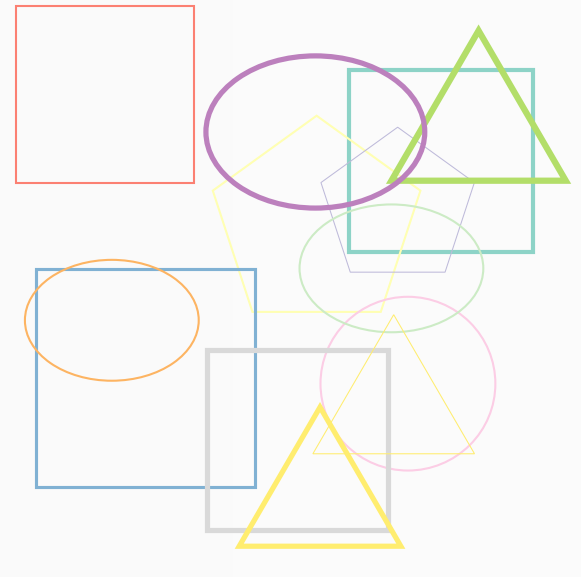[{"shape": "square", "thickness": 2, "radius": 0.79, "center": [0.759, 0.72]}, {"shape": "pentagon", "thickness": 1, "radius": 0.94, "center": [0.545, 0.611]}, {"shape": "pentagon", "thickness": 0.5, "radius": 0.69, "center": [0.684, 0.64]}, {"shape": "square", "thickness": 1, "radius": 0.76, "center": [0.181, 0.836]}, {"shape": "square", "thickness": 1.5, "radius": 0.94, "center": [0.25, 0.344]}, {"shape": "oval", "thickness": 1, "radius": 0.75, "center": [0.192, 0.445]}, {"shape": "triangle", "thickness": 3, "radius": 0.87, "center": [0.823, 0.773]}, {"shape": "circle", "thickness": 1, "radius": 0.75, "center": [0.702, 0.335]}, {"shape": "square", "thickness": 2.5, "radius": 0.78, "center": [0.512, 0.238]}, {"shape": "oval", "thickness": 2.5, "radius": 0.94, "center": [0.543, 0.771]}, {"shape": "oval", "thickness": 1, "radius": 0.79, "center": [0.673, 0.534]}, {"shape": "triangle", "thickness": 2.5, "radius": 0.8, "center": [0.551, 0.134]}, {"shape": "triangle", "thickness": 0.5, "radius": 0.8, "center": [0.677, 0.294]}]